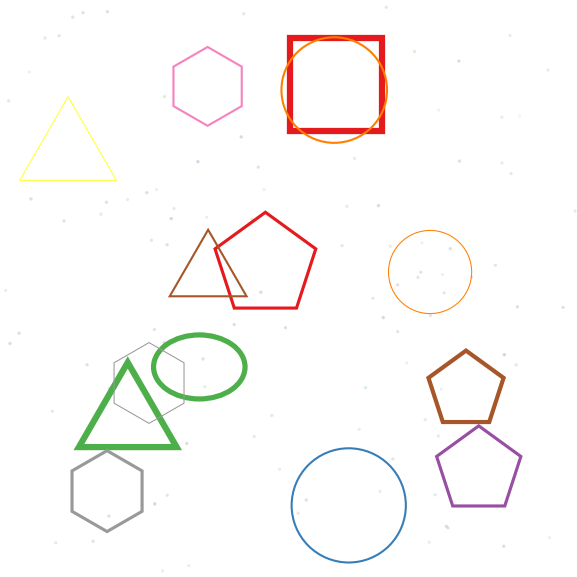[{"shape": "pentagon", "thickness": 1.5, "radius": 0.46, "center": [0.46, 0.54]}, {"shape": "square", "thickness": 3, "radius": 0.4, "center": [0.582, 0.853]}, {"shape": "circle", "thickness": 1, "radius": 0.49, "center": [0.604, 0.124]}, {"shape": "triangle", "thickness": 3, "radius": 0.49, "center": [0.221, 0.274]}, {"shape": "oval", "thickness": 2.5, "radius": 0.4, "center": [0.345, 0.364]}, {"shape": "pentagon", "thickness": 1.5, "radius": 0.38, "center": [0.829, 0.185]}, {"shape": "circle", "thickness": 1, "radius": 0.46, "center": [0.579, 0.843]}, {"shape": "circle", "thickness": 0.5, "radius": 0.36, "center": [0.745, 0.528]}, {"shape": "triangle", "thickness": 0.5, "radius": 0.48, "center": [0.118, 0.735]}, {"shape": "pentagon", "thickness": 2, "radius": 0.34, "center": [0.807, 0.324]}, {"shape": "triangle", "thickness": 1, "radius": 0.38, "center": [0.36, 0.524]}, {"shape": "hexagon", "thickness": 1, "radius": 0.34, "center": [0.359, 0.85]}, {"shape": "hexagon", "thickness": 0.5, "radius": 0.35, "center": [0.258, 0.336]}, {"shape": "hexagon", "thickness": 1.5, "radius": 0.35, "center": [0.185, 0.149]}]